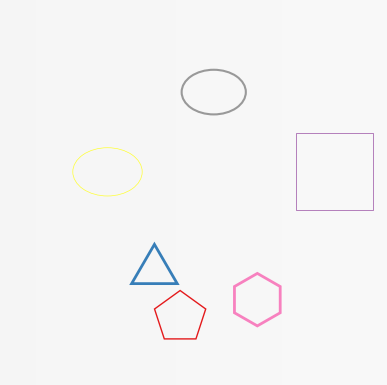[{"shape": "pentagon", "thickness": 1, "radius": 0.35, "center": [0.465, 0.176]}, {"shape": "triangle", "thickness": 2, "radius": 0.34, "center": [0.399, 0.297]}, {"shape": "square", "thickness": 0.5, "radius": 0.5, "center": [0.863, 0.554]}, {"shape": "oval", "thickness": 0.5, "radius": 0.45, "center": [0.277, 0.554]}, {"shape": "hexagon", "thickness": 2, "radius": 0.34, "center": [0.664, 0.222]}, {"shape": "oval", "thickness": 1.5, "radius": 0.41, "center": [0.552, 0.761]}]